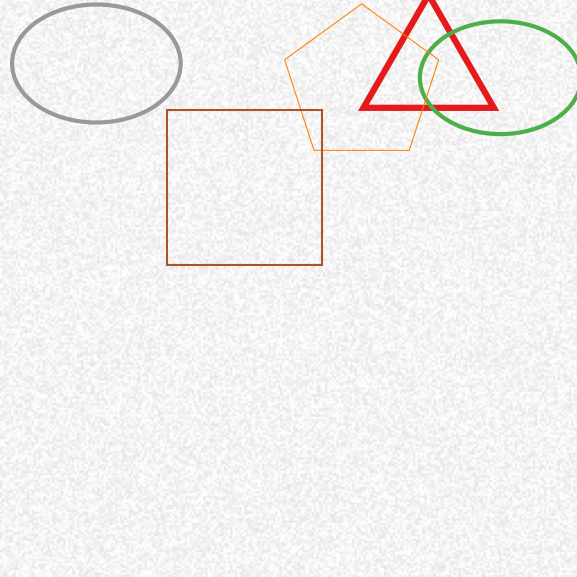[{"shape": "triangle", "thickness": 3, "radius": 0.65, "center": [0.742, 0.878]}, {"shape": "oval", "thickness": 2, "radius": 0.7, "center": [0.867, 0.865]}, {"shape": "pentagon", "thickness": 0.5, "radius": 0.7, "center": [0.626, 0.852]}, {"shape": "square", "thickness": 1, "radius": 0.67, "center": [0.423, 0.674]}, {"shape": "oval", "thickness": 2, "radius": 0.73, "center": [0.167, 0.889]}]